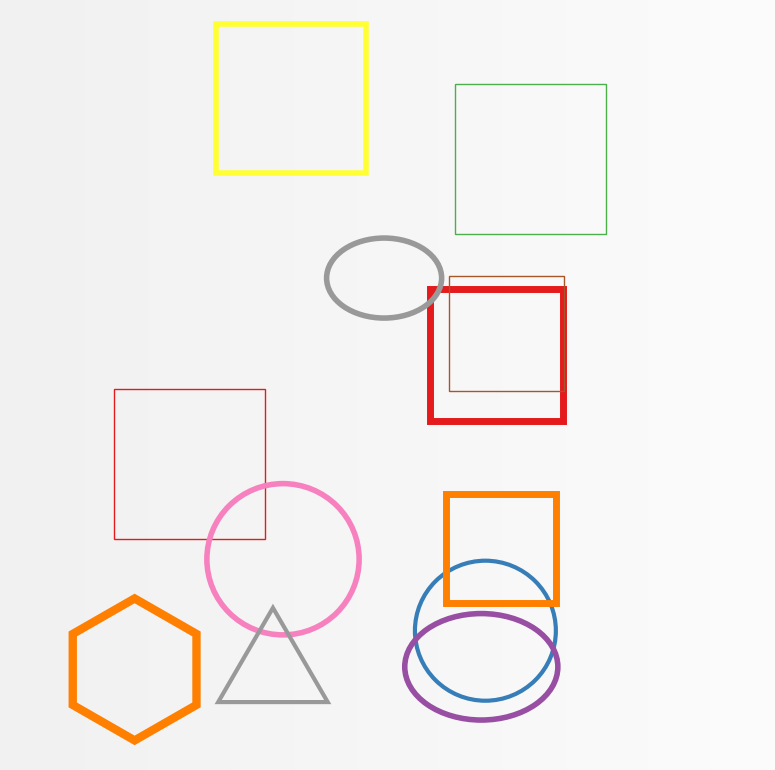[{"shape": "square", "thickness": 2.5, "radius": 0.43, "center": [0.641, 0.539]}, {"shape": "square", "thickness": 0.5, "radius": 0.48, "center": [0.245, 0.397]}, {"shape": "circle", "thickness": 1.5, "radius": 0.45, "center": [0.626, 0.181]}, {"shape": "square", "thickness": 0.5, "radius": 0.49, "center": [0.685, 0.794]}, {"shape": "oval", "thickness": 2, "radius": 0.49, "center": [0.621, 0.134]}, {"shape": "square", "thickness": 2.5, "radius": 0.35, "center": [0.646, 0.288]}, {"shape": "hexagon", "thickness": 3, "radius": 0.46, "center": [0.174, 0.131]}, {"shape": "square", "thickness": 2, "radius": 0.48, "center": [0.376, 0.872]}, {"shape": "square", "thickness": 0.5, "radius": 0.37, "center": [0.653, 0.567]}, {"shape": "circle", "thickness": 2, "radius": 0.49, "center": [0.365, 0.274]}, {"shape": "triangle", "thickness": 1.5, "radius": 0.41, "center": [0.352, 0.129]}, {"shape": "oval", "thickness": 2, "radius": 0.37, "center": [0.496, 0.639]}]